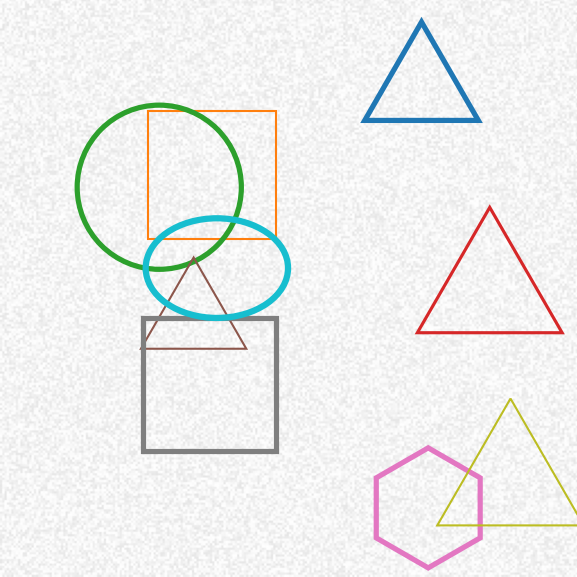[{"shape": "triangle", "thickness": 2.5, "radius": 0.57, "center": [0.73, 0.847]}, {"shape": "square", "thickness": 1, "radius": 0.55, "center": [0.367, 0.697]}, {"shape": "circle", "thickness": 2.5, "radius": 0.71, "center": [0.276, 0.675]}, {"shape": "triangle", "thickness": 1.5, "radius": 0.72, "center": [0.848, 0.495]}, {"shape": "triangle", "thickness": 1, "radius": 0.53, "center": [0.335, 0.448]}, {"shape": "hexagon", "thickness": 2.5, "radius": 0.52, "center": [0.742, 0.12]}, {"shape": "square", "thickness": 2.5, "radius": 0.58, "center": [0.363, 0.333]}, {"shape": "triangle", "thickness": 1, "radius": 0.73, "center": [0.884, 0.163]}, {"shape": "oval", "thickness": 3, "radius": 0.62, "center": [0.376, 0.535]}]